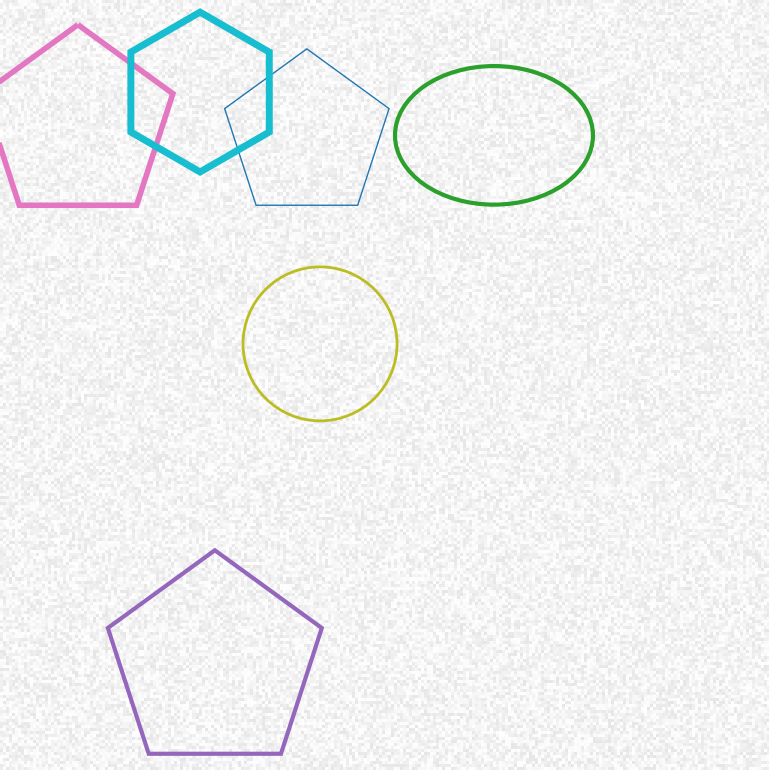[{"shape": "pentagon", "thickness": 0.5, "radius": 0.56, "center": [0.399, 0.824]}, {"shape": "oval", "thickness": 1.5, "radius": 0.64, "center": [0.642, 0.824]}, {"shape": "pentagon", "thickness": 1.5, "radius": 0.73, "center": [0.279, 0.139]}, {"shape": "pentagon", "thickness": 2, "radius": 0.65, "center": [0.101, 0.838]}, {"shape": "circle", "thickness": 1, "radius": 0.5, "center": [0.416, 0.553]}, {"shape": "hexagon", "thickness": 2.5, "radius": 0.52, "center": [0.26, 0.88]}]